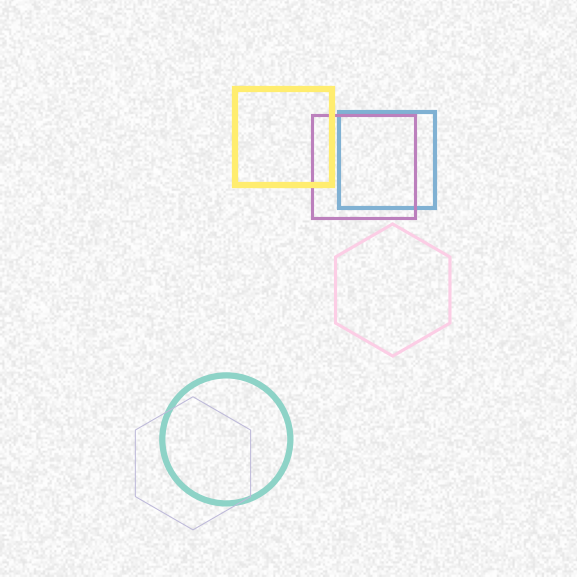[{"shape": "circle", "thickness": 3, "radius": 0.55, "center": [0.392, 0.238]}, {"shape": "hexagon", "thickness": 0.5, "radius": 0.58, "center": [0.334, 0.197]}, {"shape": "square", "thickness": 2, "radius": 0.41, "center": [0.67, 0.722]}, {"shape": "hexagon", "thickness": 1.5, "radius": 0.57, "center": [0.68, 0.497]}, {"shape": "square", "thickness": 1.5, "radius": 0.44, "center": [0.63, 0.71]}, {"shape": "square", "thickness": 3, "radius": 0.42, "center": [0.491, 0.762]}]